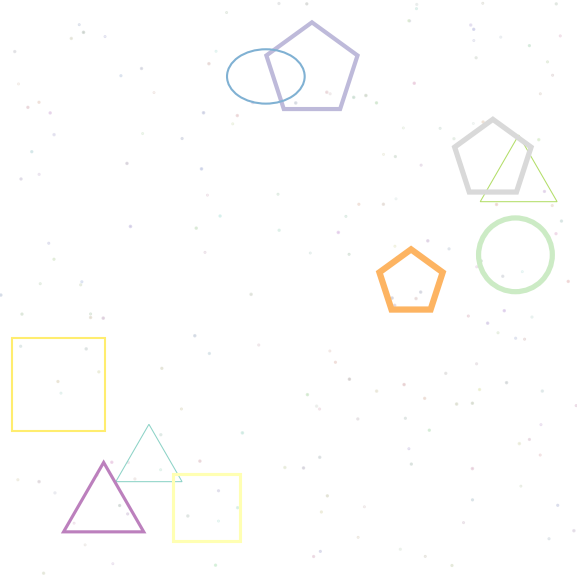[{"shape": "triangle", "thickness": 0.5, "radius": 0.33, "center": [0.258, 0.198]}, {"shape": "square", "thickness": 1.5, "radius": 0.29, "center": [0.357, 0.121]}, {"shape": "pentagon", "thickness": 2, "radius": 0.41, "center": [0.54, 0.877]}, {"shape": "oval", "thickness": 1, "radius": 0.34, "center": [0.46, 0.867]}, {"shape": "pentagon", "thickness": 3, "radius": 0.29, "center": [0.712, 0.51]}, {"shape": "triangle", "thickness": 0.5, "radius": 0.38, "center": [0.898, 0.688]}, {"shape": "pentagon", "thickness": 2.5, "radius": 0.35, "center": [0.853, 0.723]}, {"shape": "triangle", "thickness": 1.5, "radius": 0.4, "center": [0.179, 0.118]}, {"shape": "circle", "thickness": 2.5, "radius": 0.32, "center": [0.893, 0.558]}, {"shape": "square", "thickness": 1, "radius": 0.4, "center": [0.102, 0.334]}]